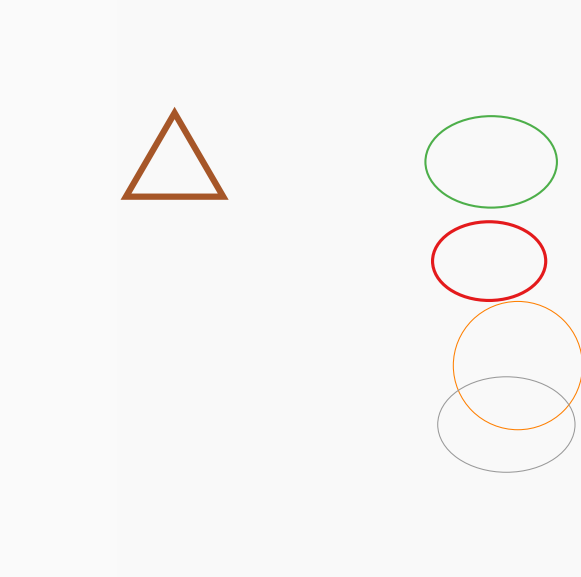[{"shape": "oval", "thickness": 1.5, "radius": 0.49, "center": [0.842, 0.547]}, {"shape": "oval", "thickness": 1, "radius": 0.57, "center": [0.845, 0.719]}, {"shape": "circle", "thickness": 0.5, "radius": 0.56, "center": [0.891, 0.366]}, {"shape": "triangle", "thickness": 3, "radius": 0.48, "center": [0.3, 0.707]}, {"shape": "oval", "thickness": 0.5, "radius": 0.59, "center": [0.871, 0.264]}]